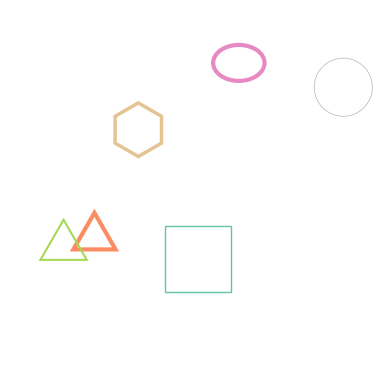[{"shape": "square", "thickness": 1, "radius": 0.43, "center": [0.514, 0.327]}, {"shape": "triangle", "thickness": 3, "radius": 0.32, "center": [0.245, 0.384]}, {"shape": "oval", "thickness": 3, "radius": 0.33, "center": [0.62, 0.837]}, {"shape": "triangle", "thickness": 1.5, "radius": 0.35, "center": [0.165, 0.36]}, {"shape": "hexagon", "thickness": 2.5, "radius": 0.35, "center": [0.359, 0.663]}, {"shape": "circle", "thickness": 0.5, "radius": 0.38, "center": [0.892, 0.773]}]